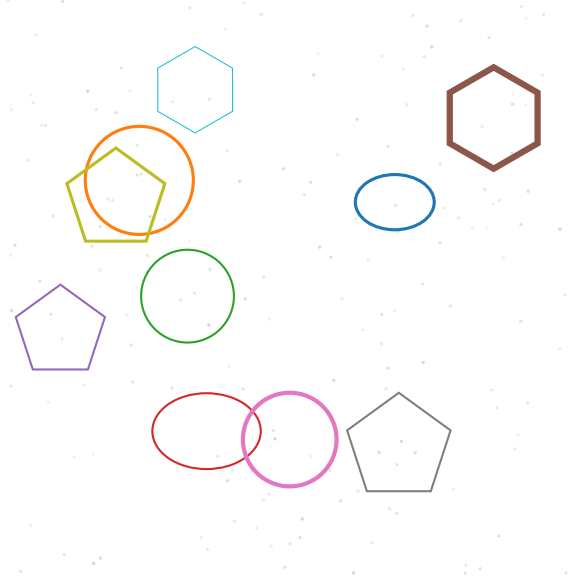[{"shape": "oval", "thickness": 1.5, "radius": 0.34, "center": [0.684, 0.649]}, {"shape": "circle", "thickness": 1.5, "radius": 0.47, "center": [0.241, 0.687]}, {"shape": "circle", "thickness": 1, "radius": 0.4, "center": [0.325, 0.486]}, {"shape": "oval", "thickness": 1, "radius": 0.47, "center": [0.358, 0.253]}, {"shape": "pentagon", "thickness": 1, "radius": 0.41, "center": [0.105, 0.425]}, {"shape": "hexagon", "thickness": 3, "radius": 0.44, "center": [0.855, 0.795]}, {"shape": "circle", "thickness": 2, "radius": 0.41, "center": [0.502, 0.238]}, {"shape": "pentagon", "thickness": 1, "radius": 0.47, "center": [0.691, 0.225]}, {"shape": "pentagon", "thickness": 1.5, "radius": 0.45, "center": [0.201, 0.654]}, {"shape": "hexagon", "thickness": 0.5, "radius": 0.37, "center": [0.338, 0.844]}]